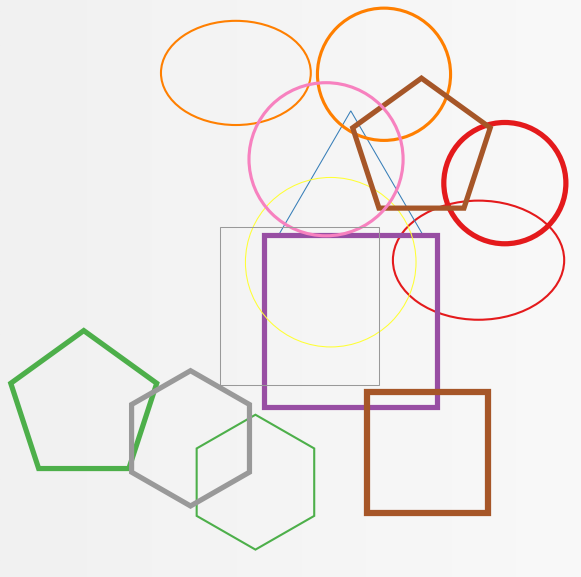[{"shape": "circle", "thickness": 2.5, "radius": 0.53, "center": [0.869, 0.682]}, {"shape": "oval", "thickness": 1, "radius": 0.74, "center": [0.823, 0.549]}, {"shape": "triangle", "thickness": 0.5, "radius": 0.72, "center": [0.604, 0.664]}, {"shape": "hexagon", "thickness": 1, "radius": 0.58, "center": [0.439, 0.164]}, {"shape": "pentagon", "thickness": 2.5, "radius": 0.66, "center": [0.144, 0.295]}, {"shape": "square", "thickness": 2.5, "radius": 0.74, "center": [0.604, 0.444]}, {"shape": "circle", "thickness": 1.5, "radius": 0.57, "center": [0.661, 0.871]}, {"shape": "oval", "thickness": 1, "radius": 0.64, "center": [0.406, 0.873]}, {"shape": "circle", "thickness": 0.5, "radius": 0.73, "center": [0.569, 0.545]}, {"shape": "pentagon", "thickness": 2.5, "radius": 0.62, "center": [0.725, 0.739]}, {"shape": "square", "thickness": 3, "radius": 0.52, "center": [0.735, 0.215]}, {"shape": "circle", "thickness": 1.5, "radius": 0.66, "center": [0.561, 0.723]}, {"shape": "square", "thickness": 0.5, "radius": 0.68, "center": [0.515, 0.47]}, {"shape": "hexagon", "thickness": 2.5, "radius": 0.59, "center": [0.328, 0.24]}]